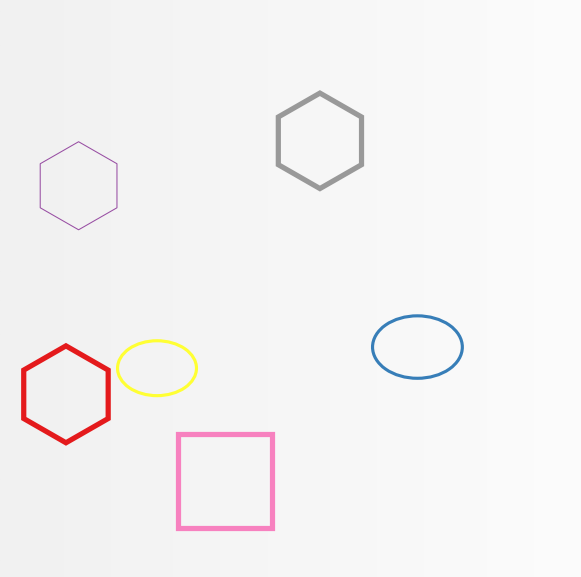[{"shape": "hexagon", "thickness": 2.5, "radius": 0.42, "center": [0.113, 0.316]}, {"shape": "oval", "thickness": 1.5, "radius": 0.39, "center": [0.718, 0.398]}, {"shape": "hexagon", "thickness": 0.5, "radius": 0.38, "center": [0.135, 0.677]}, {"shape": "oval", "thickness": 1.5, "radius": 0.34, "center": [0.27, 0.362]}, {"shape": "square", "thickness": 2.5, "radius": 0.41, "center": [0.387, 0.166]}, {"shape": "hexagon", "thickness": 2.5, "radius": 0.41, "center": [0.55, 0.755]}]